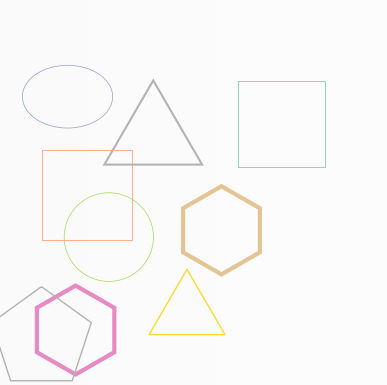[{"shape": "square", "thickness": 0.5, "radius": 0.56, "center": [0.727, 0.677]}, {"shape": "square", "thickness": 0.5, "radius": 0.58, "center": [0.225, 0.493]}, {"shape": "oval", "thickness": 0.5, "radius": 0.58, "center": [0.174, 0.749]}, {"shape": "hexagon", "thickness": 3, "radius": 0.58, "center": [0.195, 0.143]}, {"shape": "circle", "thickness": 0.5, "radius": 0.58, "center": [0.281, 0.384]}, {"shape": "triangle", "thickness": 1, "radius": 0.57, "center": [0.483, 0.187]}, {"shape": "hexagon", "thickness": 3, "radius": 0.57, "center": [0.572, 0.402]}, {"shape": "pentagon", "thickness": 1, "radius": 0.68, "center": [0.107, 0.12]}, {"shape": "triangle", "thickness": 1.5, "radius": 0.73, "center": [0.395, 0.645]}]